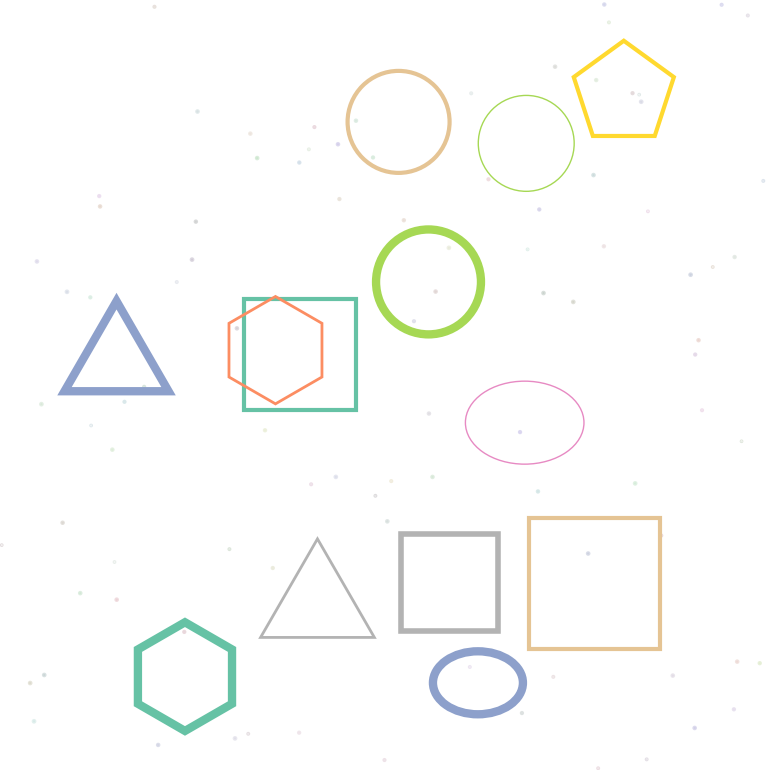[{"shape": "square", "thickness": 1.5, "radius": 0.36, "center": [0.39, 0.539]}, {"shape": "hexagon", "thickness": 3, "radius": 0.35, "center": [0.24, 0.121]}, {"shape": "hexagon", "thickness": 1, "radius": 0.35, "center": [0.358, 0.545]}, {"shape": "oval", "thickness": 3, "radius": 0.29, "center": [0.621, 0.113]}, {"shape": "triangle", "thickness": 3, "radius": 0.39, "center": [0.151, 0.531]}, {"shape": "oval", "thickness": 0.5, "radius": 0.38, "center": [0.681, 0.451]}, {"shape": "circle", "thickness": 3, "radius": 0.34, "center": [0.557, 0.634]}, {"shape": "circle", "thickness": 0.5, "radius": 0.31, "center": [0.683, 0.814]}, {"shape": "pentagon", "thickness": 1.5, "radius": 0.34, "center": [0.81, 0.879]}, {"shape": "square", "thickness": 1.5, "radius": 0.43, "center": [0.772, 0.242]}, {"shape": "circle", "thickness": 1.5, "radius": 0.33, "center": [0.518, 0.842]}, {"shape": "square", "thickness": 2, "radius": 0.32, "center": [0.583, 0.243]}, {"shape": "triangle", "thickness": 1, "radius": 0.43, "center": [0.412, 0.215]}]